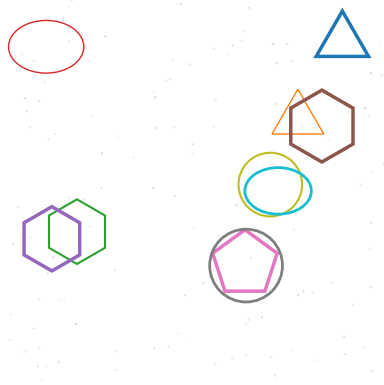[{"shape": "triangle", "thickness": 2.5, "radius": 0.39, "center": [0.889, 0.893]}, {"shape": "triangle", "thickness": 1, "radius": 0.39, "center": [0.774, 0.691]}, {"shape": "hexagon", "thickness": 1.5, "radius": 0.42, "center": [0.2, 0.398]}, {"shape": "oval", "thickness": 1, "radius": 0.49, "center": [0.12, 0.879]}, {"shape": "hexagon", "thickness": 2.5, "radius": 0.42, "center": [0.135, 0.38]}, {"shape": "hexagon", "thickness": 2.5, "radius": 0.47, "center": [0.836, 0.673]}, {"shape": "pentagon", "thickness": 2.5, "radius": 0.44, "center": [0.636, 0.315]}, {"shape": "circle", "thickness": 2, "radius": 0.47, "center": [0.639, 0.31]}, {"shape": "circle", "thickness": 1.5, "radius": 0.41, "center": [0.702, 0.521]}, {"shape": "oval", "thickness": 2, "radius": 0.43, "center": [0.722, 0.504]}]